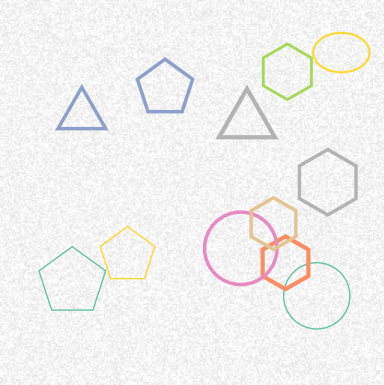[{"shape": "circle", "thickness": 1, "radius": 0.43, "center": [0.823, 0.232]}, {"shape": "pentagon", "thickness": 1, "radius": 0.46, "center": [0.188, 0.268]}, {"shape": "hexagon", "thickness": 3, "radius": 0.34, "center": [0.742, 0.317]}, {"shape": "pentagon", "thickness": 2.5, "radius": 0.38, "center": [0.429, 0.771]}, {"shape": "triangle", "thickness": 2.5, "radius": 0.36, "center": [0.213, 0.702]}, {"shape": "circle", "thickness": 2.5, "radius": 0.47, "center": [0.625, 0.355]}, {"shape": "hexagon", "thickness": 2, "radius": 0.36, "center": [0.746, 0.814]}, {"shape": "oval", "thickness": 1.5, "radius": 0.37, "center": [0.887, 0.863]}, {"shape": "pentagon", "thickness": 1, "radius": 0.37, "center": [0.331, 0.337]}, {"shape": "hexagon", "thickness": 2.5, "radius": 0.34, "center": [0.71, 0.419]}, {"shape": "hexagon", "thickness": 2.5, "radius": 0.42, "center": [0.851, 0.527]}, {"shape": "triangle", "thickness": 3, "radius": 0.42, "center": [0.641, 0.685]}]